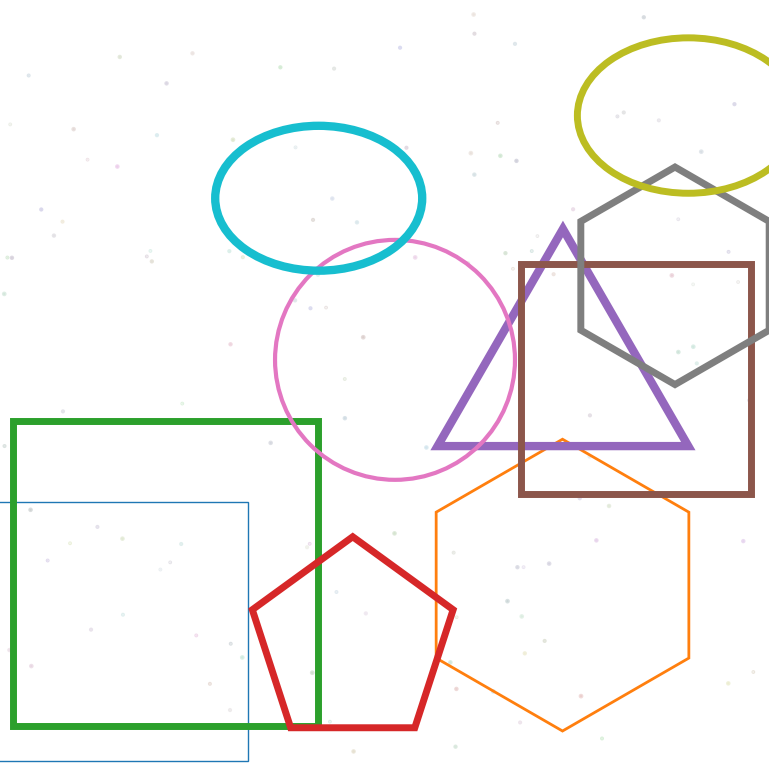[{"shape": "square", "thickness": 0.5, "radius": 0.84, "center": [0.155, 0.18]}, {"shape": "hexagon", "thickness": 1, "radius": 0.95, "center": [0.731, 0.24]}, {"shape": "square", "thickness": 2.5, "radius": 0.99, "center": [0.215, 0.255]}, {"shape": "pentagon", "thickness": 2.5, "radius": 0.69, "center": [0.458, 0.166]}, {"shape": "triangle", "thickness": 3, "radius": 0.94, "center": [0.731, 0.515]}, {"shape": "square", "thickness": 2.5, "radius": 0.75, "center": [0.826, 0.507]}, {"shape": "circle", "thickness": 1.5, "radius": 0.78, "center": [0.513, 0.533]}, {"shape": "hexagon", "thickness": 2.5, "radius": 0.71, "center": [0.877, 0.642]}, {"shape": "oval", "thickness": 2.5, "radius": 0.72, "center": [0.894, 0.85]}, {"shape": "oval", "thickness": 3, "radius": 0.67, "center": [0.414, 0.743]}]